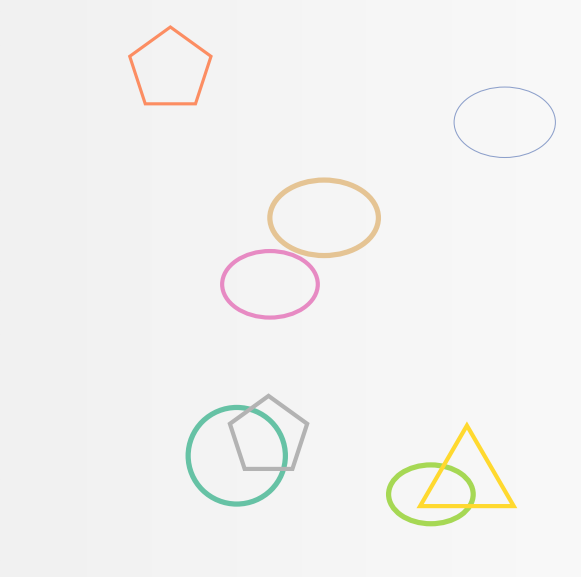[{"shape": "circle", "thickness": 2.5, "radius": 0.42, "center": [0.407, 0.21]}, {"shape": "pentagon", "thickness": 1.5, "radius": 0.37, "center": [0.293, 0.879]}, {"shape": "oval", "thickness": 0.5, "radius": 0.44, "center": [0.868, 0.787]}, {"shape": "oval", "thickness": 2, "radius": 0.41, "center": [0.464, 0.507]}, {"shape": "oval", "thickness": 2.5, "radius": 0.36, "center": [0.741, 0.143]}, {"shape": "triangle", "thickness": 2, "radius": 0.46, "center": [0.803, 0.169]}, {"shape": "oval", "thickness": 2.5, "radius": 0.47, "center": [0.558, 0.622]}, {"shape": "pentagon", "thickness": 2, "radius": 0.35, "center": [0.462, 0.244]}]